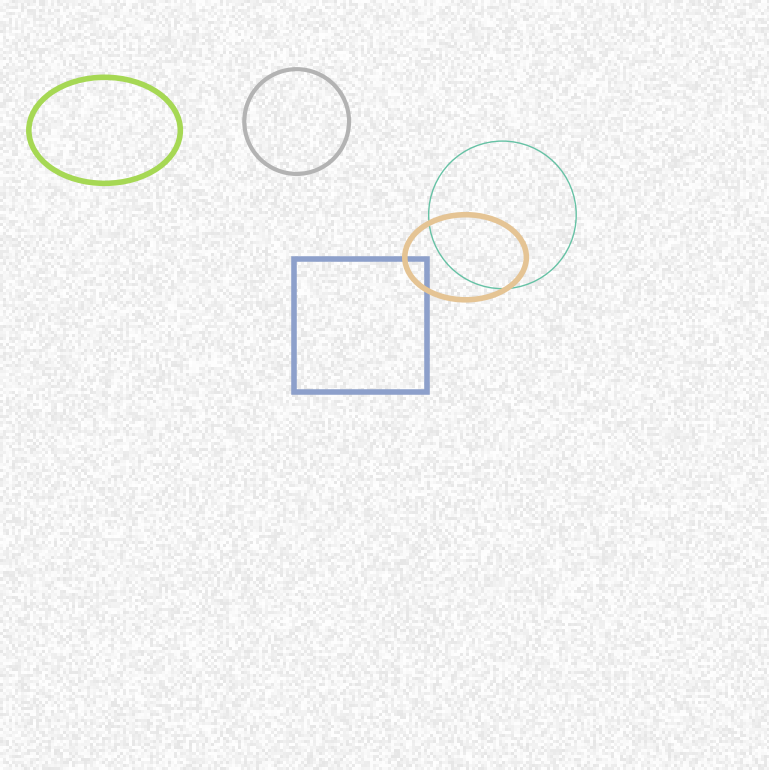[{"shape": "circle", "thickness": 0.5, "radius": 0.48, "center": [0.653, 0.721]}, {"shape": "square", "thickness": 2, "radius": 0.43, "center": [0.468, 0.577]}, {"shape": "oval", "thickness": 2, "radius": 0.49, "center": [0.136, 0.831]}, {"shape": "oval", "thickness": 2, "radius": 0.39, "center": [0.605, 0.666]}, {"shape": "circle", "thickness": 1.5, "radius": 0.34, "center": [0.385, 0.842]}]